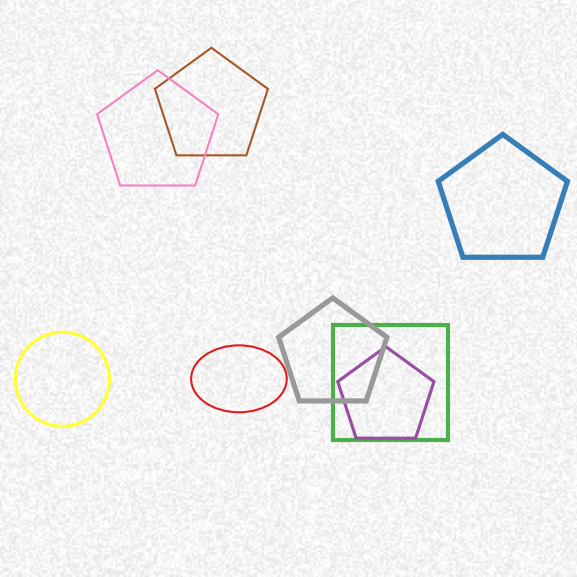[{"shape": "oval", "thickness": 1, "radius": 0.41, "center": [0.414, 0.343]}, {"shape": "pentagon", "thickness": 2.5, "radius": 0.59, "center": [0.871, 0.649]}, {"shape": "square", "thickness": 2, "radius": 0.5, "center": [0.676, 0.337]}, {"shape": "pentagon", "thickness": 1.5, "radius": 0.44, "center": [0.668, 0.311]}, {"shape": "circle", "thickness": 1.5, "radius": 0.41, "center": [0.108, 0.342]}, {"shape": "pentagon", "thickness": 1, "radius": 0.51, "center": [0.366, 0.813]}, {"shape": "pentagon", "thickness": 1, "radius": 0.55, "center": [0.273, 0.767]}, {"shape": "pentagon", "thickness": 2.5, "radius": 0.49, "center": [0.576, 0.385]}]